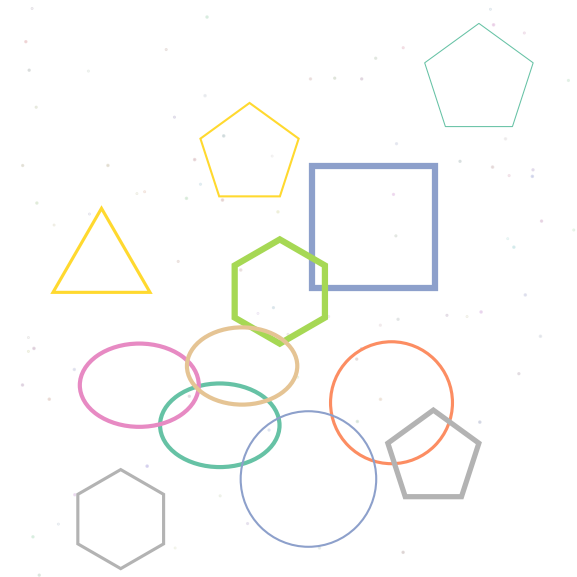[{"shape": "pentagon", "thickness": 0.5, "radius": 0.49, "center": [0.829, 0.86]}, {"shape": "oval", "thickness": 2, "radius": 0.52, "center": [0.381, 0.263]}, {"shape": "circle", "thickness": 1.5, "radius": 0.53, "center": [0.678, 0.302]}, {"shape": "circle", "thickness": 1, "radius": 0.59, "center": [0.534, 0.17]}, {"shape": "square", "thickness": 3, "radius": 0.53, "center": [0.647, 0.606]}, {"shape": "oval", "thickness": 2, "radius": 0.51, "center": [0.241, 0.332]}, {"shape": "hexagon", "thickness": 3, "radius": 0.45, "center": [0.485, 0.494]}, {"shape": "pentagon", "thickness": 1, "radius": 0.45, "center": [0.432, 0.731]}, {"shape": "triangle", "thickness": 1.5, "radius": 0.48, "center": [0.176, 0.541]}, {"shape": "oval", "thickness": 2, "radius": 0.48, "center": [0.419, 0.365]}, {"shape": "pentagon", "thickness": 2.5, "radius": 0.41, "center": [0.75, 0.206]}, {"shape": "hexagon", "thickness": 1.5, "radius": 0.43, "center": [0.209, 0.1]}]